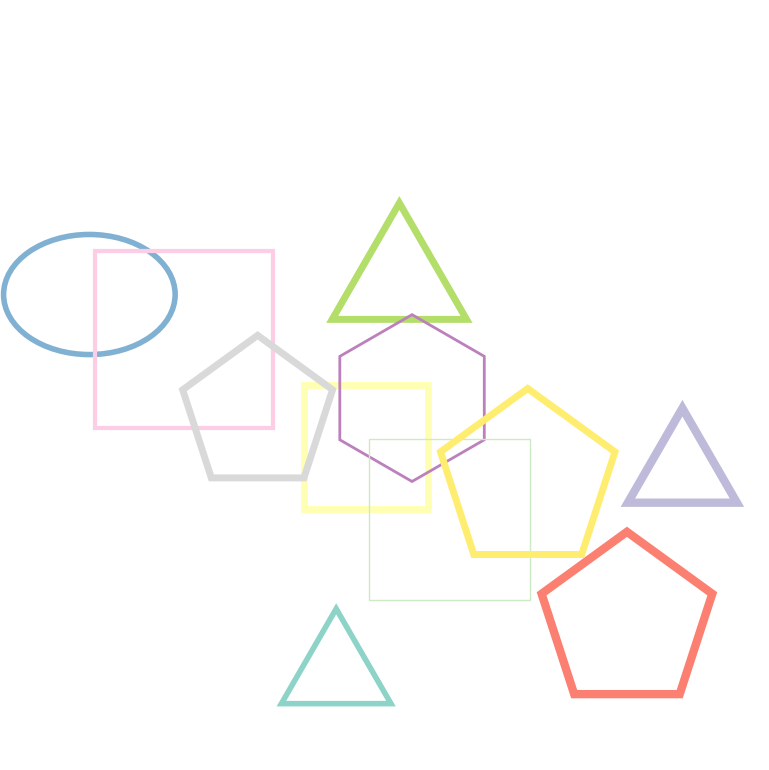[{"shape": "triangle", "thickness": 2, "radius": 0.41, "center": [0.437, 0.127]}, {"shape": "square", "thickness": 2.5, "radius": 0.4, "center": [0.475, 0.419]}, {"shape": "triangle", "thickness": 3, "radius": 0.41, "center": [0.886, 0.388]}, {"shape": "pentagon", "thickness": 3, "radius": 0.58, "center": [0.814, 0.193]}, {"shape": "oval", "thickness": 2, "radius": 0.56, "center": [0.116, 0.618]}, {"shape": "triangle", "thickness": 2.5, "radius": 0.5, "center": [0.519, 0.636]}, {"shape": "square", "thickness": 1.5, "radius": 0.58, "center": [0.239, 0.559]}, {"shape": "pentagon", "thickness": 2.5, "radius": 0.51, "center": [0.335, 0.462]}, {"shape": "hexagon", "thickness": 1, "radius": 0.54, "center": [0.535, 0.483]}, {"shape": "square", "thickness": 0.5, "radius": 0.52, "center": [0.584, 0.325]}, {"shape": "pentagon", "thickness": 2.5, "radius": 0.6, "center": [0.685, 0.376]}]